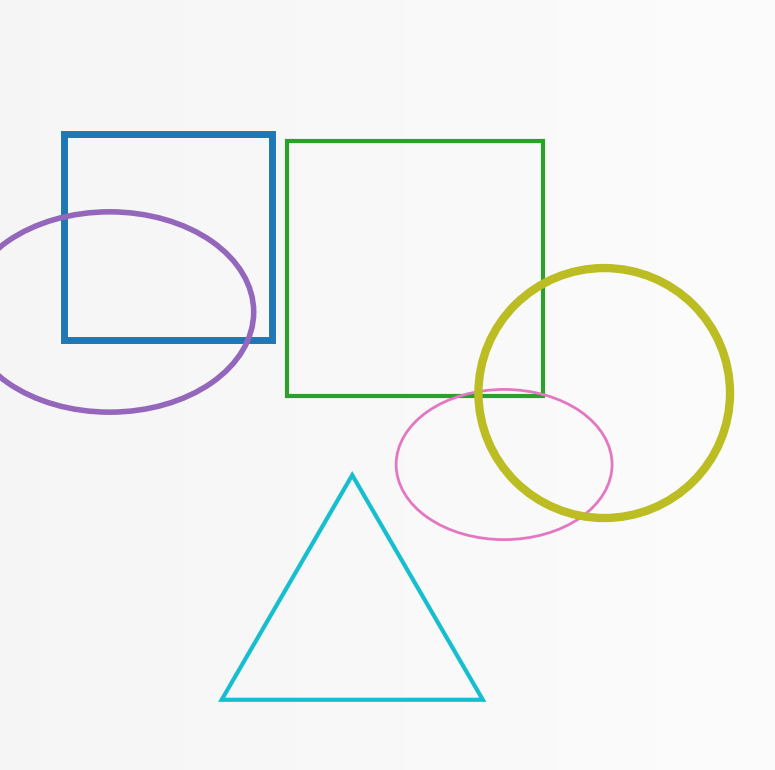[{"shape": "square", "thickness": 2.5, "radius": 0.67, "center": [0.217, 0.692]}, {"shape": "square", "thickness": 1.5, "radius": 0.83, "center": [0.535, 0.651]}, {"shape": "oval", "thickness": 2, "radius": 0.93, "center": [0.142, 0.595]}, {"shape": "oval", "thickness": 1, "radius": 0.7, "center": [0.65, 0.397]}, {"shape": "circle", "thickness": 3, "radius": 0.81, "center": [0.78, 0.49]}, {"shape": "triangle", "thickness": 1.5, "radius": 0.97, "center": [0.455, 0.188]}]